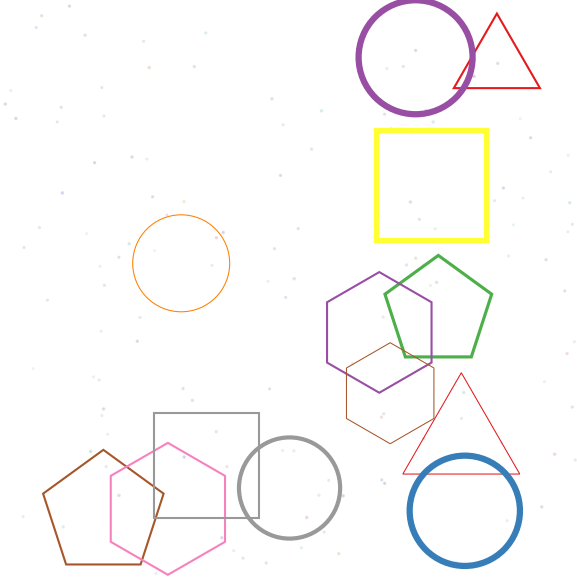[{"shape": "triangle", "thickness": 1, "radius": 0.43, "center": [0.86, 0.89]}, {"shape": "triangle", "thickness": 0.5, "radius": 0.58, "center": [0.799, 0.237]}, {"shape": "circle", "thickness": 3, "radius": 0.48, "center": [0.805, 0.115]}, {"shape": "pentagon", "thickness": 1.5, "radius": 0.49, "center": [0.759, 0.46]}, {"shape": "hexagon", "thickness": 1, "radius": 0.52, "center": [0.657, 0.424]}, {"shape": "circle", "thickness": 3, "radius": 0.49, "center": [0.72, 0.9]}, {"shape": "circle", "thickness": 0.5, "radius": 0.42, "center": [0.314, 0.543]}, {"shape": "square", "thickness": 2.5, "radius": 0.48, "center": [0.747, 0.679]}, {"shape": "pentagon", "thickness": 1, "radius": 0.55, "center": [0.179, 0.11]}, {"shape": "hexagon", "thickness": 0.5, "radius": 0.44, "center": [0.676, 0.318]}, {"shape": "hexagon", "thickness": 1, "radius": 0.57, "center": [0.291, 0.118]}, {"shape": "circle", "thickness": 2, "radius": 0.44, "center": [0.501, 0.154]}, {"shape": "square", "thickness": 1, "radius": 0.45, "center": [0.357, 0.193]}]